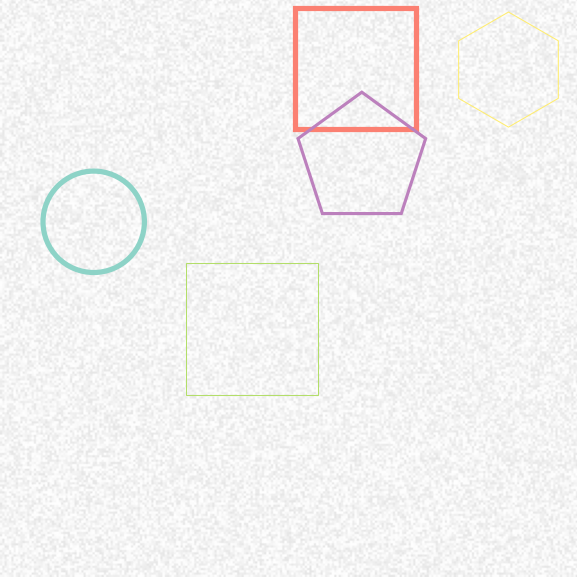[{"shape": "circle", "thickness": 2.5, "radius": 0.44, "center": [0.162, 0.615]}, {"shape": "square", "thickness": 2.5, "radius": 0.52, "center": [0.615, 0.88]}, {"shape": "square", "thickness": 0.5, "radius": 0.57, "center": [0.436, 0.429]}, {"shape": "pentagon", "thickness": 1.5, "radius": 0.58, "center": [0.627, 0.723]}, {"shape": "hexagon", "thickness": 0.5, "radius": 0.5, "center": [0.88, 0.879]}]